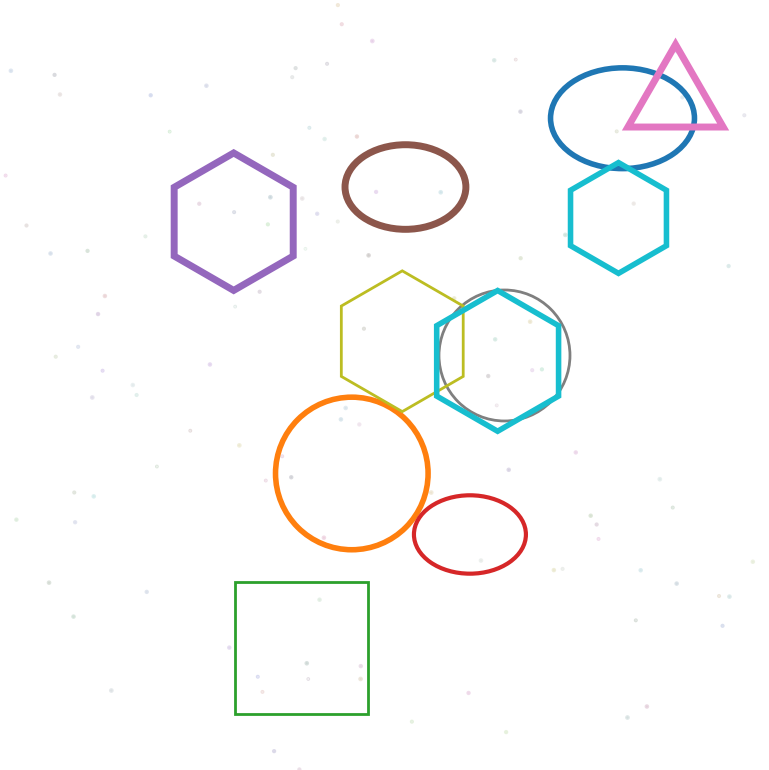[{"shape": "oval", "thickness": 2, "radius": 0.47, "center": [0.808, 0.846]}, {"shape": "circle", "thickness": 2, "radius": 0.5, "center": [0.457, 0.385]}, {"shape": "square", "thickness": 1, "radius": 0.43, "center": [0.392, 0.158]}, {"shape": "oval", "thickness": 1.5, "radius": 0.36, "center": [0.61, 0.306]}, {"shape": "hexagon", "thickness": 2.5, "radius": 0.45, "center": [0.303, 0.712]}, {"shape": "oval", "thickness": 2.5, "radius": 0.39, "center": [0.527, 0.757]}, {"shape": "triangle", "thickness": 2.5, "radius": 0.36, "center": [0.877, 0.871]}, {"shape": "circle", "thickness": 1, "radius": 0.43, "center": [0.655, 0.538]}, {"shape": "hexagon", "thickness": 1, "radius": 0.46, "center": [0.522, 0.557]}, {"shape": "hexagon", "thickness": 2, "radius": 0.46, "center": [0.646, 0.531]}, {"shape": "hexagon", "thickness": 2, "radius": 0.36, "center": [0.803, 0.717]}]